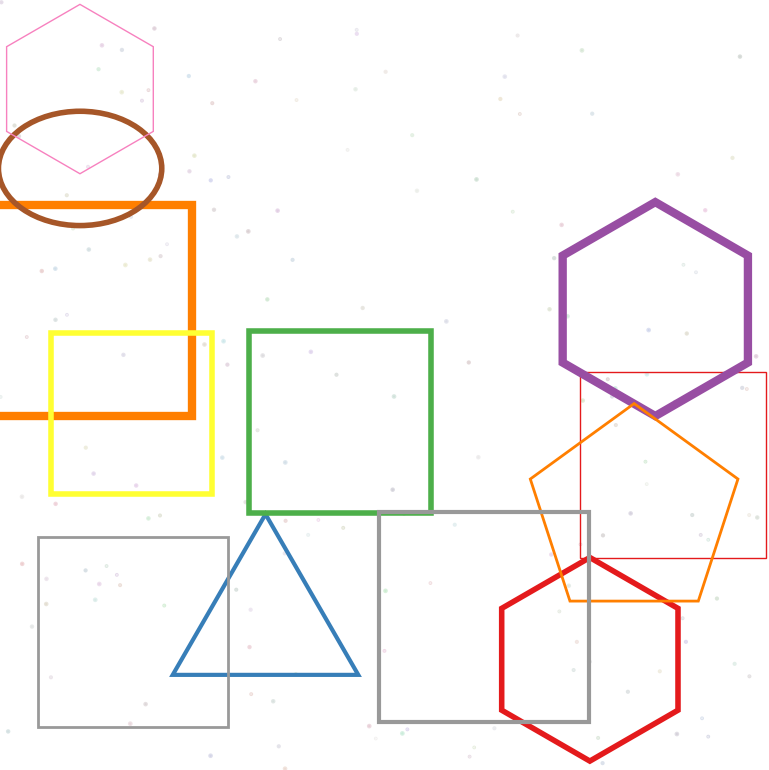[{"shape": "square", "thickness": 0.5, "radius": 0.61, "center": [0.874, 0.396]}, {"shape": "hexagon", "thickness": 2, "radius": 0.66, "center": [0.766, 0.144]}, {"shape": "triangle", "thickness": 1.5, "radius": 0.7, "center": [0.345, 0.193]}, {"shape": "square", "thickness": 2, "radius": 0.59, "center": [0.442, 0.452]}, {"shape": "hexagon", "thickness": 3, "radius": 0.69, "center": [0.851, 0.599]}, {"shape": "square", "thickness": 3, "radius": 0.69, "center": [0.112, 0.597]}, {"shape": "pentagon", "thickness": 1, "radius": 0.71, "center": [0.824, 0.334]}, {"shape": "square", "thickness": 2, "radius": 0.52, "center": [0.171, 0.463]}, {"shape": "oval", "thickness": 2, "radius": 0.53, "center": [0.104, 0.781]}, {"shape": "hexagon", "thickness": 0.5, "radius": 0.55, "center": [0.104, 0.884]}, {"shape": "square", "thickness": 1, "radius": 0.62, "center": [0.172, 0.179]}, {"shape": "square", "thickness": 1.5, "radius": 0.68, "center": [0.629, 0.198]}]